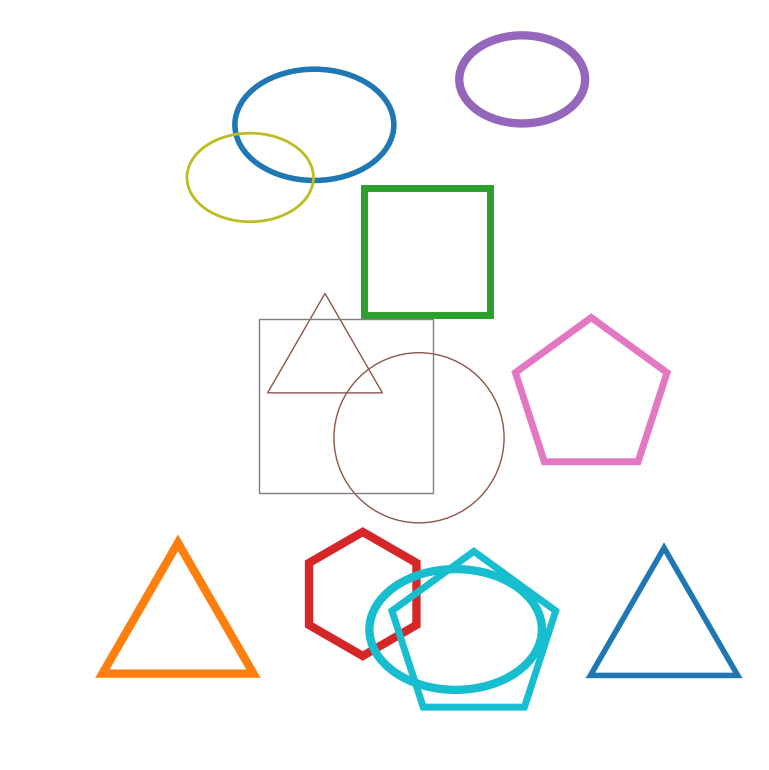[{"shape": "oval", "thickness": 2, "radius": 0.52, "center": [0.408, 0.838]}, {"shape": "triangle", "thickness": 2, "radius": 0.55, "center": [0.862, 0.178]}, {"shape": "triangle", "thickness": 3, "radius": 0.57, "center": [0.231, 0.182]}, {"shape": "square", "thickness": 2.5, "radius": 0.41, "center": [0.555, 0.673]}, {"shape": "hexagon", "thickness": 3, "radius": 0.4, "center": [0.471, 0.229]}, {"shape": "oval", "thickness": 3, "radius": 0.41, "center": [0.678, 0.897]}, {"shape": "triangle", "thickness": 0.5, "radius": 0.43, "center": [0.422, 0.533]}, {"shape": "circle", "thickness": 0.5, "radius": 0.55, "center": [0.544, 0.431]}, {"shape": "pentagon", "thickness": 2.5, "radius": 0.52, "center": [0.768, 0.484]}, {"shape": "square", "thickness": 0.5, "radius": 0.56, "center": [0.449, 0.473]}, {"shape": "oval", "thickness": 1, "radius": 0.41, "center": [0.325, 0.77]}, {"shape": "pentagon", "thickness": 2.5, "radius": 0.56, "center": [0.615, 0.172]}, {"shape": "oval", "thickness": 3, "radius": 0.56, "center": [0.592, 0.182]}]